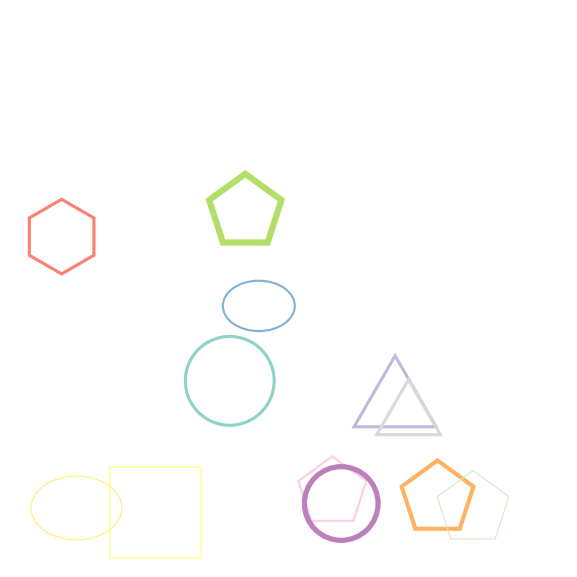[{"shape": "circle", "thickness": 1.5, "radius": 0.38, "center": [0.398, 0.34]}, {"shape": "square", "thickness": 1, "radius": 0.39, "center": [0.269, 0.112]}, {"shape": "triangle", "thickness": 1.5, "radius": 0.41, "center": [0.684, 0.301]}, {"shape": "hexagon", "thickness": 1.5, "radius": 0.32, "center": [0.107, 0.589]}, {"shape": "oval", "thickness": 1, "radius": 0.31, "center": [0.448, 0.469]}, {"shape": "pentagon", "thickness": 2, "radius": 0.33, "center": [0.758, 0.136]}, {"shape": "pentagon", "thickness": 3, "radius": 0.33, "center": [0.425, 0.632]}, {"shape": "pentagon", "thickness": 1, "radius": 0.31, "center": [0.576, 0.147]}, {"shape": "triangle", "thickness": 1.5, "radius": 0.32, "center": [0.707, 0.278]}, {"shape": "circle", "thickness": 2.5, "radius": 0.32, "center": [0.591, 0.127]}, {"shape": "pentagon", "thickness": 0.5, "radius": 0.33, "center": [0.819, 0.119]}, {"shape": "oval", "thickness": 0.5, "radius": 0.39, "center": [0.132, 0.12]}]